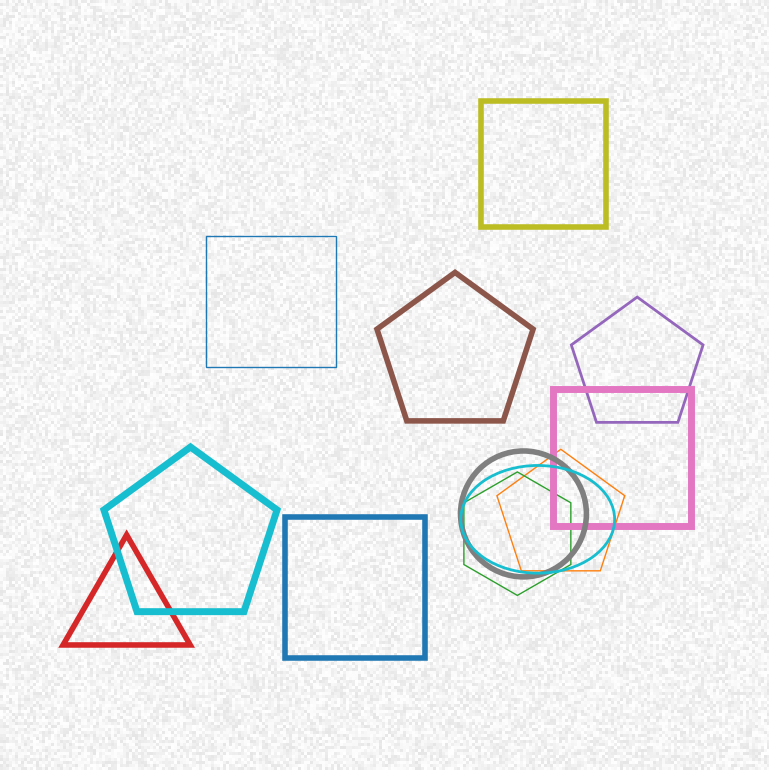[{"shape": "square", "thickness": 0.5, "radius": 0.42, "center": [0.352, 0.609]}, {"shape": "square", "thickness": 2, "radius": 0.46, "center": [0.461, 0.237]}, {"shape": "pentagon", "thickness": 0.5, "radius": 0.44, "center": [0.728, 0.329]}, {"shape": "hexagon", "thickness": 0.5, "radius": 0.4, "center": [0.672, 0.307]}, {"shape": "triangle", "thickness": 2, "radius": 0.48, "center": [0.164, 0.21]}, {"shape": "pentagon", "thickness": 1, "radius": 0.45, "center": [0.828, 0.524]}, {"shape": "pentagon", "thickness": 2, "radius": 0.53, "center": [0.591, 0.54]}, {"shape": "square", "thickness": 2.5, "radius": 0.45, "center": [0.808, 0.406]}, {"shape": "circle", "thickness": 2, "radius": 0.41, "center": [0.68, 0.333]}, {"shape": "square", "thickness": 2, "radius": 0.41, "center": [0.706, 0.787]}, {"shape": "oval", "thickness": 1, "radius": 0.5, "center": [0.698, 0.326]}, {"shape": "pentagon", "thickness": 2.5, "radius": 0.59, "center": [0.247, 0.301]}]